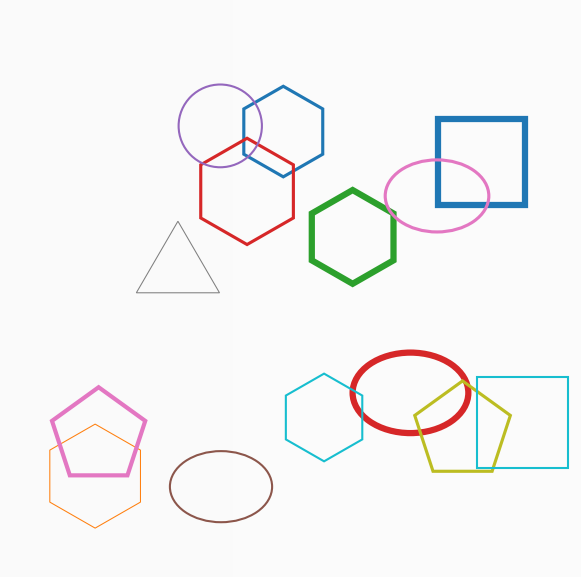[{"shape": "hexagon", "thickness": 1.5, "radius": 0.39, "center": [0.487, 0.771]}, {"shape": "square", "thickness": 3, "radius": 0.38, "center": [0.829, 0.719]}, {"shape": "hexagon", "thickness": 0.5, "radius": 0.45, "center": [0.164, 0.175]}, {"shape": "hexagon", "thickness": 3, "radius": 0.41, "center": [0.607, 0.589]}, {"shape": "hexagon", "thickness": 1.5, "radius": 0.46, "center": [0.425, 0.668]}, {"shape": "oval", "thickness": 3, "radius": 0.5, "center": [0.706, 0.319]}, {"shape": "circle", "thickness": 1, "radius": 0.36, "center": [0.379, 0.781]}, {"shape": "oval", "thickness": 1, "radius": 0.44, "center": [0.38, 0.156]}, {"shape": "pentagon", "thickness": 2, "radius": 0.42, "center": [0.17, 0.244]}, {"shape": "oval", "thickness": 1.5, "radius": 0.45, "center": [0.752, 0.66]}, {"shape": "triangle", "thickness": 0.5, "radius": 0.41, "center": [0.306, 0.533]}, {"shape": "pentagon", "thickness": 1.5, "radius": 0.43, "center": [0.796, 0.253]}, {"shape": "hexagon", "thickness": 1, "radius": 0.38, "center": [0.558, 0.276]}, {"shape": "square", "thickness": 1, "radius": 0.39, "center": [0.899, 0.268]}]